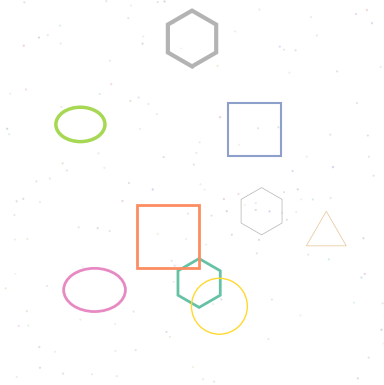[{"shape": "hexagon", "thickness": 2, "radius": 0.32, "center": [0.517, 0.265]}, {"shape": "square", "thickness": 2, "radius": 0.4, "center": [0.437, 0.386]}, {"shape": "square", "thickness": 1.5, "radius": 0.35, "center": [0.66, 0.663]}, {"shape": "oval", "thickness": 2, "radius": 0.4, "center": [0.246, 0.247]}, {"shape": "oval", "thickness": 2.5, "radius": 0.32, "center": [0.209, 0.677]}, {"shape": "circle", "thickness": 1, "radius": 0.36, "center": [0.57, 0.205]}, {"shape": "triangle", "thickness": 0.5, "radius": 0.3, "center": [0.848, 0.391]}, {"shape": "hexagon", "thickness": 3, "radius": 0.36, "center": [0.499, 0.9]}, {"shape": "hexagon", "thickness": 0.5, "radius": 0.31, "center": [0.679, 0.451]}]